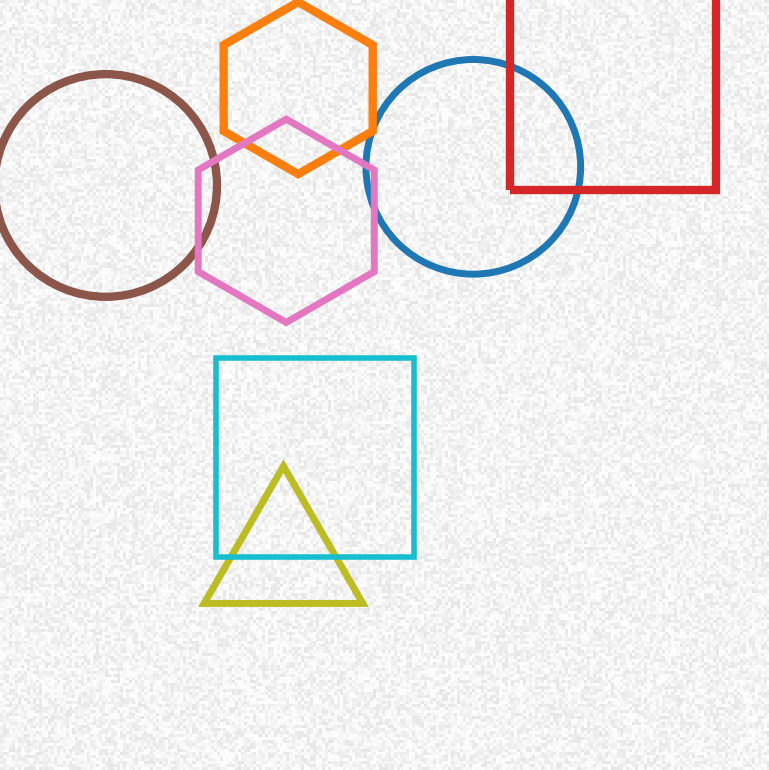[{"shape": "circle", "thickness": 2.5, "radius": 0.7, "center": [0.615, 0.783]}, {"shape": "hexagon", "thickness": 3, "radius": 0.56, "center": [0.387, 0.886]}, {"shape": "square", "thickness": 3, "radius": 0.67, "center": [0.796, 0.887]}, {"shape": "circle", "thickness": 3, "radius": 0.72, "center": [0.137, 0.759]}, {"shape": "hexagon", "thickness": 2.5, "radius": 0.66, "center": [0.372, 0.713]}, {"shape": "triangle", "thickness": 2.5, "radius": 0.59, "center": [0.368, 0.276]}, {"shape": "square", "thickness": 2, "radius": 0.64, "center": [0.409, 0.406]}]